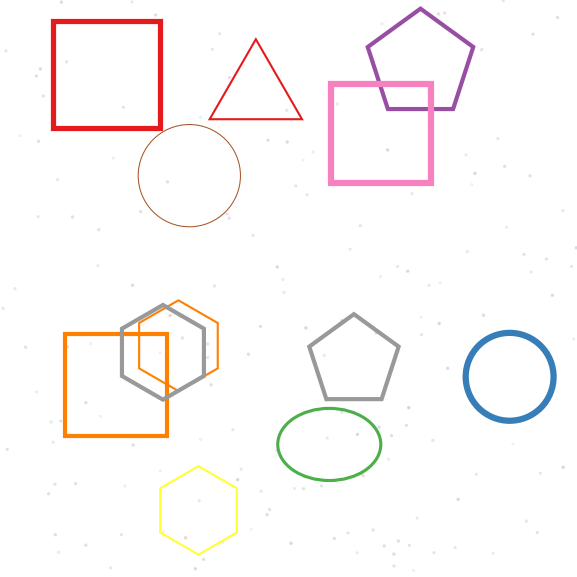[{"shape": "square", "thickness": 2.5, "radius": 0.46, "center": [0.184, 0.87]}, {"shape": "triangle", "thickness": 1, "radius": 0.46, "center": [0.443, 0.839]}, {"shape": "circle", "thickness": 3, "radius": 0.38, "center": [0.882, 0.347]}, {"shape": "oval", "thickness": 1.5, "radius": 0.45, "center": [0.57, 0.23]}, {"shape": "pentagon", "thickness": 2, "radius": 0.48, "center": [0.728, 0.888]}, {"shape": "hexagon", "thickness": 1, "radius": 0.39, "center": [0.309, 0.401]}, {"shape": "square", "thickness": 2, "radius": 0.44, "center": [0.201, 0.332]}, {"shape": "hexagon", "thickness": 1, "radius": 0.38, "center": [0.344, 0.115]}, {"shape": "circle", "thickness": 0.5, "radius": 0.44, "center": [0.328, 0.695]}, {"shape": "square", "thickness": 3, "radius": 0.43, "center": [0.66, 0.768]}, {"shape": "pentagon", "thickness": 2, "radius": 0.41, "center": [0.613, 0.374]}, {"shape": "hexagon", "thickness": 2, "radius": 0.41, "center": [0.282, 0.389]}]